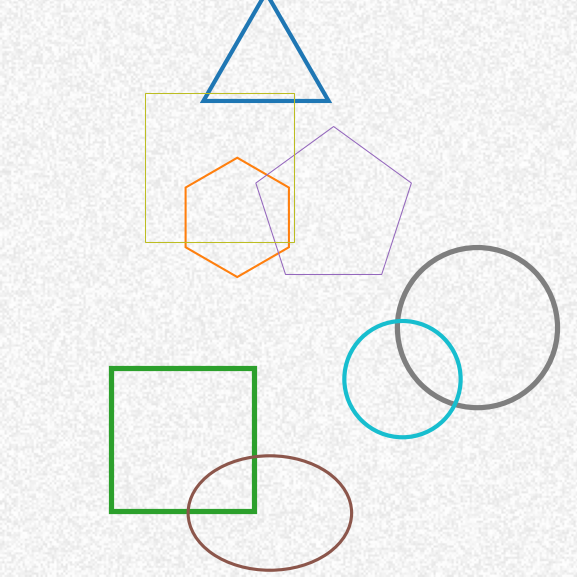[{"shape": "triangle", "thickness": 2, "radius": 0.63, "center": [0.461, 0.887]}, {"shape": "hexagon", "thickness": 1, "radius": 0.52, "center": [0.411, 0.623]}, {"shape": "square", "thickness": 2.5, "radius": 0.62, "center": [0.316, 0.238]}, {"shape": "pentagon", "thickness": 0.5, "radius": 0.71, "center": [0.578, 0.638]}, {"shape": "oval", "thickness": 1.5, "radius": 0.71, "center": [0.467, 0.111]}, {"shape": "circle", "thickness": 2.5, "radius": 0.69, "center": [0.827, 0.432]}, {"shape": "square", "thickness": 0.5, "radius": 0.64, "center": [0.381, 0.709]}, {"shape": "circle", "thickness": 2, "radius": 0.5, "center": [0.697, 0.343]}]